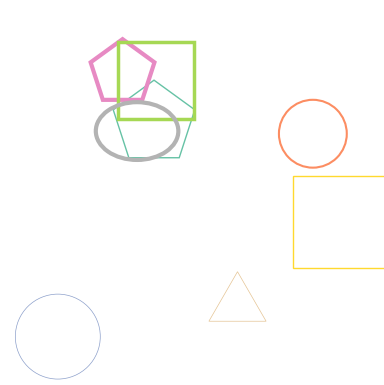[{"shape": "pentagon", "thickness": 1, "radius": 0.56, "center": [0.4, 0.68]}, {"shape": "circle", "thickness": 1.5, "radius": 0.44, "center": [0.813, 0.653]}, {"shape": "circle", "thickness": 0.5, "radius": 0.55, "center": [0.15, 0.126]}, {"shape": "pentagon", "thickness": 3, "radius": 0.44, "center": [0.318, 0.811]}, {"shape": "square", "thickness": 2.5, "radius": 0.5, "center": [0.405, 0.79]}, {"shape": "square", "thickness": 1, "radius": 0.6, "center": [0.88, 0.424]}, {"shape": "triangle", "thickness": 0.5, "radius": 0.43, "center": [0.617, 0.209]}, {"shape": "oval", "thickness": 3, "radius": 0.54, "center": [0.356, 0.66]}]